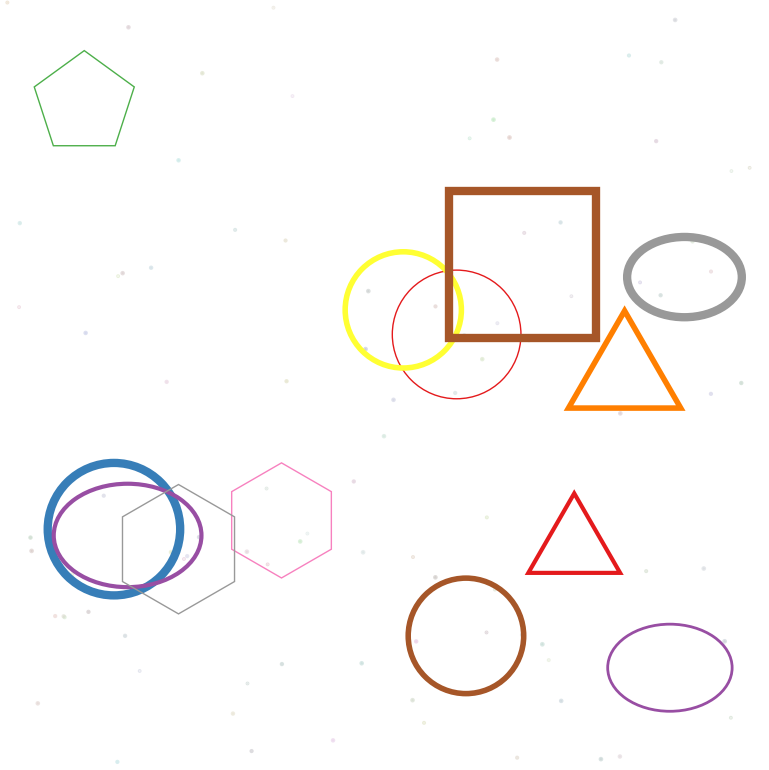[{"shape": "circle", "thickness": 0.5, "radius": 0.42, "center": [0.593, 0.566]}, {"shape": "triangle", "thickness": 1.5, "radius": 0.34, "center": [0.746, 0.29]}, {"shape": "circle", "thickness": 3, "radius": 0.43, "center": [0.148, 0.313]}, {"shape": "pentagon", "thickness": 0.5, "radius": 0.34, "center": [0.109, 0.866]}, {"shape": "oval", "thickness": 1, "radius": 0.4, "center": [0.87, 0.133]}, {"shape": "oval", "thickness": 1.5, "radius": 0.48, "center": [0.166, 0.305]}, {"shape": "triangle", "thickness": 2, "radius": 0.42, "center": [0.811, 0.512]}, {"shape": "circle", "thickness": 2, "radius": 0.38, "center": [0.524, 0.598]}, {"shape": "circle", "thickness": 2, "radius": 0.37, "center": [0.605, 0.174]}, {"shape": "square", "thickness": 3, "radius": 0.48, "center": [0.678, 0.656]}, {"shape": "hexagon", "thickness": 0.5, "radius": 0.37, "center": [0.366, 0.324]}, {"shape": "hexagon", "thickness": 0.5, "radius": 0.42, "center": [0.232, 0.287]}, {"shape": "oval", "thickness": 3, "radius": 0.37, "center": [0.889, 0.64]}]